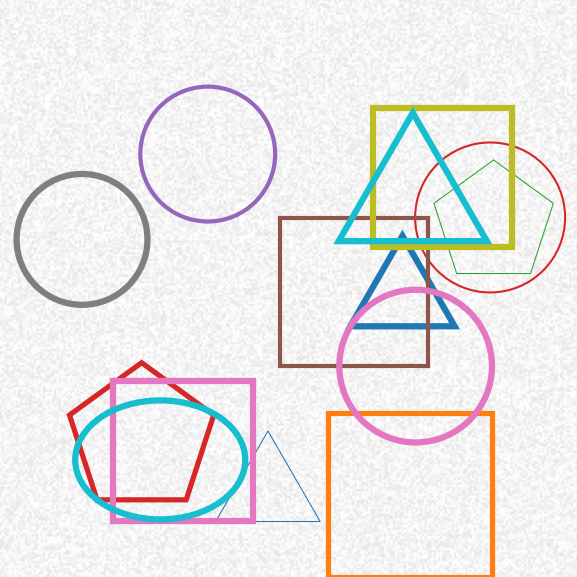[{"shape": "triangle", "thickness": 3, "radius": 0.52, "center": [0.697, 0.486]}, {"shape": "triangle", "thickness": 0.5, "radius": 0.52, "center": [0.464, 0.148]}, {"shape": "square", "thickness": 2.5, "radius": 0.71, "center": [0.711, 0.142]}, {"shape": "pentagon", "thickness": 0.5, "radius": 0.54, "center": [0.855, 0.613]}, {"shape": "pentagon", "thickness": 2.5, "radius": 0.66, "center": [0.245, 0.24]}, {"shape": "circle", "thickness": 1, "radius": 0.65, "center": [0.849, 0.623]}, {"shape": "circle", "thickness": 2, "radius": 0.58, "center": [0.36, 0.732]}, {"shape": "square", "thickness": 2, "radius": 0.64, "center": [0.613, 0.494]}, {"shape": "square", "thickness": 3, "radius": 0.61, "center": [0.317, 0.218]}, {"shape": "circle", "thickness": 3, "radius": 0.66, "center": [0.72, 0.365]}, {"shape": "circle", "thickness": 3, "radius": 0.57, "center": [0.142, 0.585]}, {"shape": "square", "thickness": 3, "radius": 0.6, "center": [0.766, 0.691]}, {"shape": "oval", "thickness": 3, "radius": 0.74, "center": [0.277, 0.203]}, {"shape": "triangle", "thickness": 3, "radius": 0.74, "center": [0.715, 0.656]}]